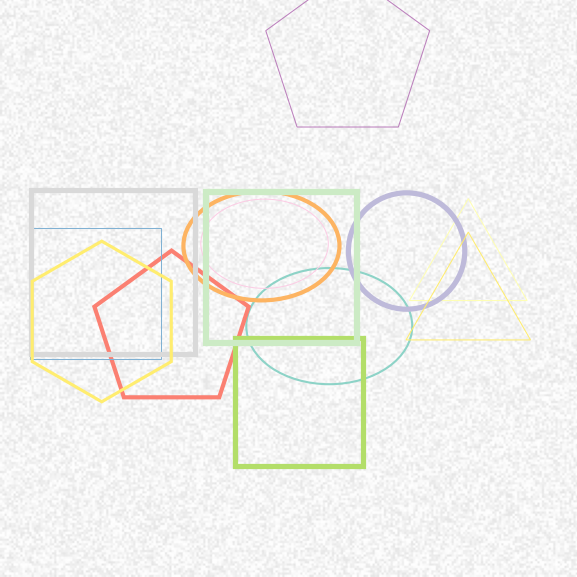[{"shape": "oval", "thickness": 1, "radius": 0.72, "center": [0.57, 0.434]}, {"shape": "triangle", "thickness": 0.5, "radius": 0.59, "center": [0.811, 0.538]}, {"shape": "circle", "thickness": 2.5, "radius": 0.5, "center": [0.704, 0.564]}, {"shape": "pentagon", "thickness": 2, "radius": 0.7, "center": [0.297, 0.425]}, {"shape": "square", "thickness": 0.5, "radius": 0.57, "center": [0.166, 0.491]}, {"shape": "oval", "thickness": 2, "radius": 0.68, "center": [0.453, 0.574]}, {"shape": "square", "thickness": 2.5, "radius": 0.55, "center": [0.517, 0.304]}, {"shape": "oval", "thickness": 0.5, "radius": 0.55, "center": [0.458, 0.577]}, {"shape": "square", "thickness": 2.5, "radius": 0.71, "center": [0.195, 0.528]}, {"shape": "pentagon", "thickness": 0.5, "radius": 0.75, "center": [0.602, 0.9]}, {"shape": "square", "thickness": 3, "radius": 0.66, "center": [0.487, 0.536]}, {"shape": "triangle", "thickness": 0.5, "radius": 0.62, "center": [0.811, 0.473]}, {"shape": "hexagon", "thickness": 1.5, "radius": 0.7, "center": [0.176, 0.442]}]